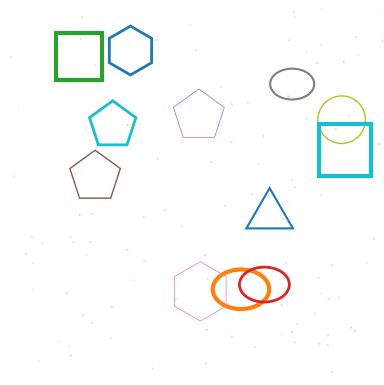[{"shape": "hexagon", "thickness": 2, "radius": 0.32, "center": [0.339, 0.869]}, {"shape": "triangle", "thickness": 1.5, "radius": 0.35, "center": [0.7, 0.442]}, {"shape": "oval", "thickness": 3, "radius": 0.37, "center": [0.626, 0.249]}, {"shape": "square", "thickness": 3, "radius": 0.3, "center": [0.204, 0.853]}, {"shape": "oval", "thickness": 2, "radius": 0.32, "center": [0.687, 0.261]}, {"shape": "pentagon", "thickness": 0.5, "radius": 0.35, "center": [0.517, 0.7]}, {"shape": "pentagon", "thickness": 1, "radius": 0.34, "center": [0.247, 0.541]}, {"shape": "hexagon", "thickness": 0.5, "radius": 0.39, "center": [0.521, 0.243]}, {"shape": "oval", "thickness": 1.5, "radius": 0.29, "center": [0.759, 0.782]}, {"shape": "circle", "thickness": 1, "radius": 0.31, "center": [0.887, 0.689]}, {"shape": "square", "thickness": 3, "radius": 0.33, "center": [0.896, 0.611]}, {"shape": "pentagon", "thickness": 2, "radius": 0.32, "center": [0.293, 0.675]}]